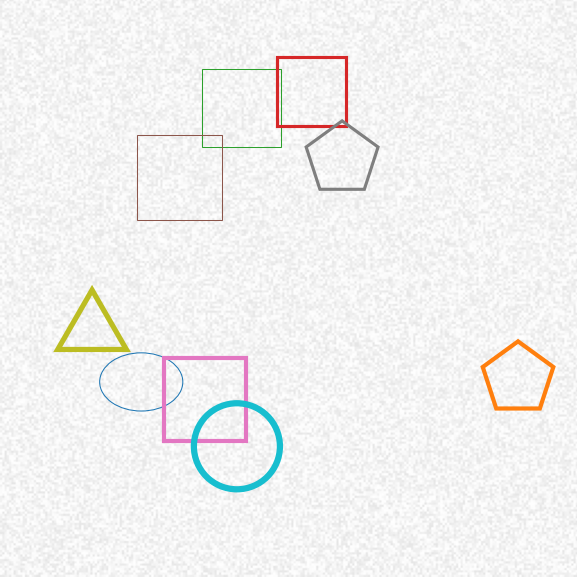[{"shape": "oval", "thickness": 0.5, "radius": 0.36, "center": [0.245, 0.338]}, {"shape": "pentagon", "thickness": 2, "radius": 0.32, "center": [0.897, 0.344]}, {"shape": "square", "thickness": 0.5, "radius": 0.34, "center": [0.418, 0.812]}, {"shape": "square", "thickness": 1.5, "radius": 0.3, "center": [0.54, 0.841]}, {"shape": "square", "thickness": 0.5, "radius": 0.37, "center": [0.311, 0.692]}, {"shape": "square", "thickness": 2, "radius": 0.36, "center": [0.355, 0.308]}, {"shape": "pentagon", "thickness": 1.5, "radius": 0.33, "center": [0.592, 0.724]}, {"shape": "triangle", "thickness": 2.5, "radius": 0.34, "center": [0.159, 0.428]}, {"shape": "circle", "thickness": 3, "radius": 0.37, "center": [0.41, 0.226]}]